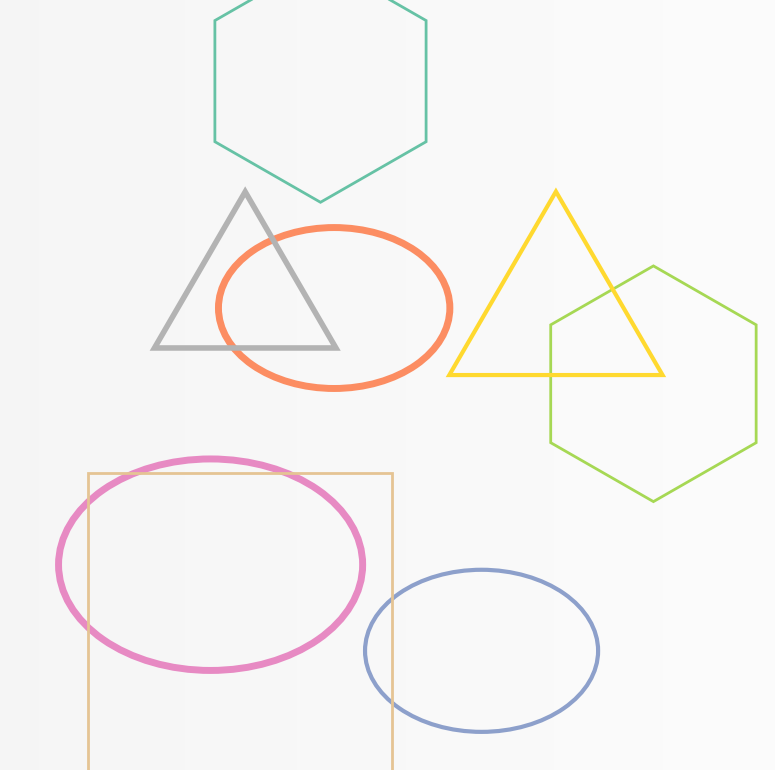[{"shape": "hexagon", "thickness": 1, "radius": 0.79, "center": [0.414, 0.895]}, {"shape": "oval", "thickness": 2.5, "radius": 0.75, "center": [0.431, 0.6]}, {"shape": "oval", "thickness": 1.5, "radius": 0.75, "center": [0.621, 0.155]}, {"shape": "oval", "thickness": 2.5, "radius": 0.98, "center": [0.272, 0.267]}, {"shape": "hexagon", "thickness": 1, "radius": 0.77, "center": [0.843, 0.502]}, {"shape": "triangle", "thickness": 1.5, "radius": 0.79, "center": [0.717, 0.592]}, {"shape": "square", "thickness": 1, "radius": 0.98, "center": [0.31, 0.19]}, {"shape": "triangle", "thickness": 2, "radius": 0.68, "center": [0.316, 0.616]}]